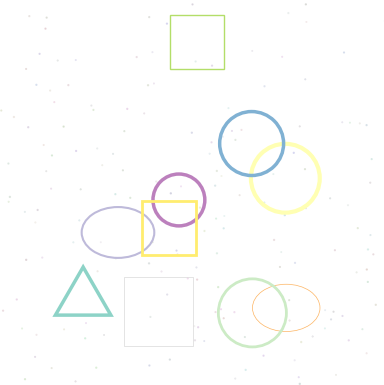[{"shape": "triangle", "thickness": 2.5, "radius": 0.42, "center": [0.216, 0.223]}, {"shape": "circle", "thickness": 3, "radius": 0.45, "center": [0.741, 0.537]}, {"shape": "oval", "thickness": 1.5, "radius": 0.47, "center": [0.306, 0.396]}, {"shape": "circle", "thickness": 2.5, "radius": 0.42, "center": [0.654, 0.627]}, {"shape": "oval", "thickness": 0.5, "radius": 0.44, "center": [0.743, 0.2]}, {"shape": "square", "thickness": 1, "radius": 0.35, "center": [0.512, 0.891]}, {"shape": "square", "thickness": 0.5, "radius": 0.45, "center": [0.411, 0.19]}, {"shape": "circle", "thickness": 2.5, "radius": 0.34, "center": [0.465, 0.481]}, {"shape": "circle", "thickness": 2, "radius": 0.44, "center": [0.656, 0.187]}, {"shape": "square", "thickness": 2, "radius": 0.35, "center": [0.439, 0.408]}]